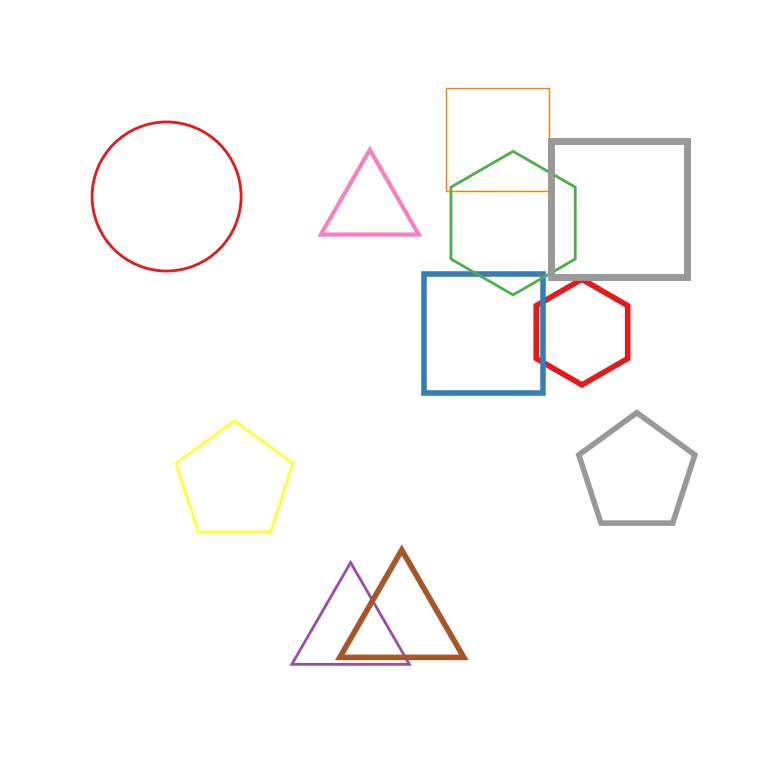[{"shape": "circle", "thickness": 1, "radius": 0.48, "center": [0.216, 0.745]}, {"shape": "hexagon", "thickness": 2, "radius": 0.34, "center": [0.756, 0.569]}, {"shape": "square", "thickness": 2, "radius": 0.39, "center": [0.629, 0.567]}, {"shape": "hexagon", "thickness": 1, "radius": 0.47, "center": [0.666, 0.71]}, {"shape": "triangle", "thickness": 1, "radius": 0.44, "center": [0.455, 0.181]}, {"shape": "square", "thickness": 0.5, "radius": 0.34, "center": [0.646, 0.819]}, {"shape": "pentagon", "thickness": 1, "radius": 0.4, "center": [0.305, 0.374]}, {"shape": "triangle", "thickness": 2, "radius": 0.46, "center": [0.522, 0.193]}, {"shape": "triangle", "thickness": 1.5, "radius": 0.37, "center": [0.48, 0.732]}, {"shape": "square", "thickness": 2.5, "radius": 0.44, "center": [0.804, 0.728]}, {"shape": "pentagon", "thickness": 2, "radius": 0.4, "center": [0.827, 0.385]}]